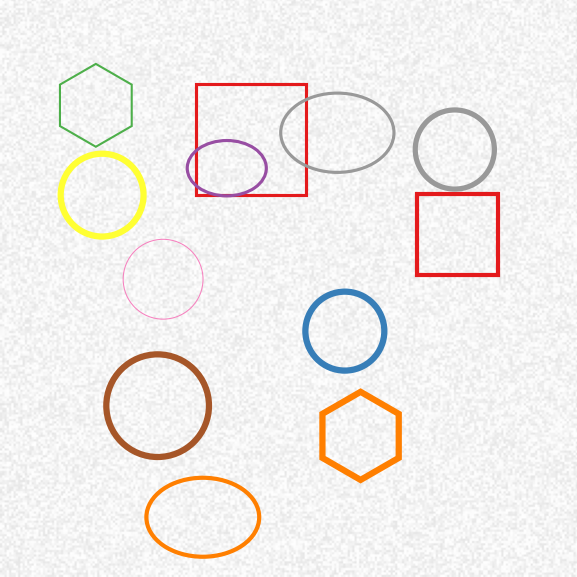[{"shape": "square", "thickness": 1.5, "radius": 0.48, "center": [0.435, 0.758]}, {"shape": "square", "thickness": 2, "radius": 0.35, "center": [0.792, 0.593]}, {"shape": "circle", "thickness": 3, "radius": 0.34, "center": [0.597, 0.426]}, {"shape": "hexagon", "thickness": 1, "radius": 0.36, "center": [0.166, 0.817]}, {"shape": "oval", "thickness": 1.5, "radius": 0.34, "center": [0.393, 0.708]}, {"shape": "oval", "thickness": 2, "radius": 0.49, "center": [0.351, 0.103]}, {"shape": "hexagon", "thickness": 3, "radius": 0.38, "center": [0.624, 0.244]}, {"shape": "circle", "thickness": 3, "radius": 0.36, "center": [0.177, 0.661]}, {"shape": "circle", "thickness": 3, "radius": 0.44, "center": [0.273, 0.297]}, {"shape": "circle", "thickness": 0.5, "radius": 0.35, "center": [0.282, 0.516]}, {"shape": "circle", "thickness": 2.5, "radius": 0.34, "center": [0.788, 0.74]}, {"shape": "oval", "thickness": 1.5, "radius": 0.49, "center": [0.584, 0.769]}]